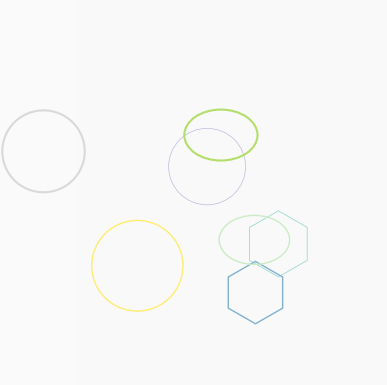[{"shape": "hexagon", "thickness": 0.5, "radius": 0.43, "center": [0.718, 0.367]}, {"shape": "circle", "thickness": 0.5, "radius": 0.5, "center": [0.535, 0.567]}, {"shape": "hexagon", "thickness": 1, "radius": 0.4, "center": [0.659, 0.24]}, {"shape": "oval", "thickness": 1.5, "radius": 0.47, "center": [0.57, 0.649]}, {"shape": "circle", "thickness": 1.5, "radius": 0.53, "center": [0.112, 0.607]}, {"shape": "oval", "thickness": 1, "radius": 0.45, "center": [0.657, 0.377]}, {"shape": "circle", "thickness": 1, "radius": 0.59, "center": [0.354, 0.31]}]